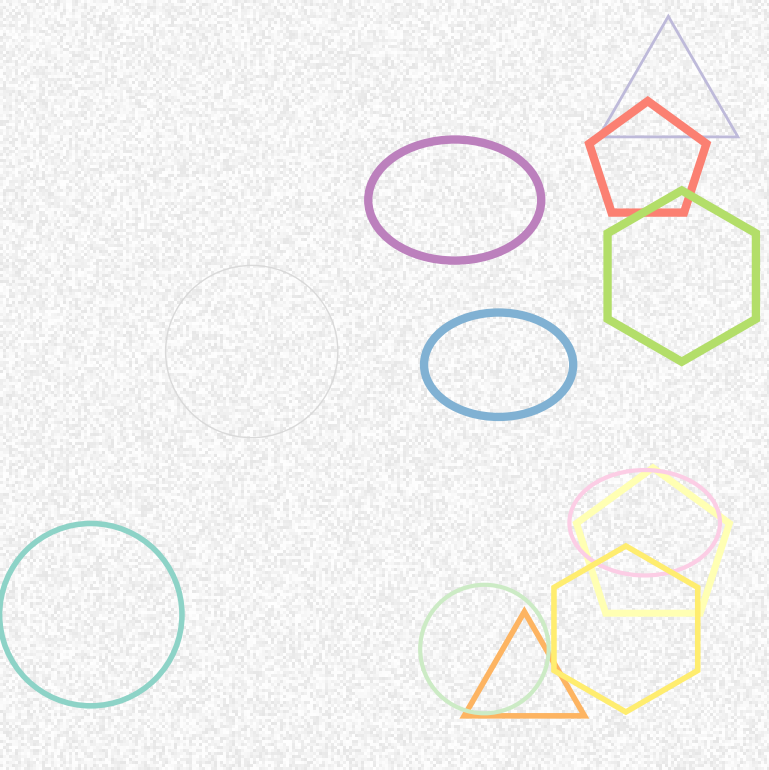[{"shape": "circle", "thickness": 2, "radius": 0.59, "center": [0.118, 0.202]}, {"shape": "pentagon", "thickness": 2.5, "radius": 0.52, "center": [0.848, 0.288]}, {"shape": "triangle", "thickness": 1, "radius": 0.52, "center": [0.868, 0.874]}, {"shape": "pentagon", "thickness": 3, "radius": 0.4, "center": [0.841, 0.789]}, {"shape": "oval", "thickness": 3, "radius": 0.48, "center": [0.648, 0.526]}, {"shape": "triangle", "thickness": 2, "radius": 0.45, "center": [0.681, 0.115]}, {"shape": "hexagon", "thickness": 3, "radius": 0.56, "center": [0.885, 0.641]}, {"shape": "oval", "thickness": 1.5, "radius": 0.49, "center": [0.837, 0.321]}, {"shape": "circle", "thickness": 0.5, "radius": 0.56, "center": [0.327, 0.543]}, {"shape": "oval", "thickness": 3, "radius": 0.56, "center": [0.591, 0.74]}, {"shape": "circle", "thickness": 1.5, "radius": 0.42, "center": [0.629, 0.157]}, {"shape": "hexagon", "thickness": 2, "radius": 0.54, "center": [0.813, 0.183]}]